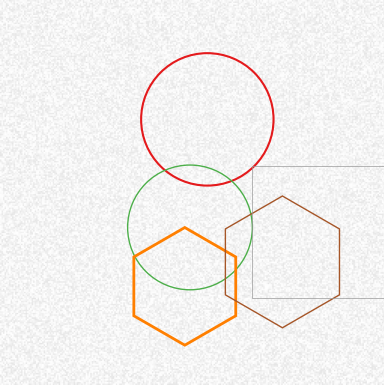[{"shape": "circle", "thickness": 1.5, "radius": 0.86, "center": [0.539, 0.69]}, {"shape": "circle", "thickness": 1, "radius": 0.81, "center": [0.493, 0.409]}, {"shape": "hexagon", "thickness": 2, "radius": 0.76, "center": [0.48, 0.256]}, {"shape": "hexagon", "thickness": 1, "radius": 0.86, "center": [0.734, 0.32]}, {"shape": "square", "thickness": 0.5, "radius": 0.86, "center": [0.825, 0.398]}]